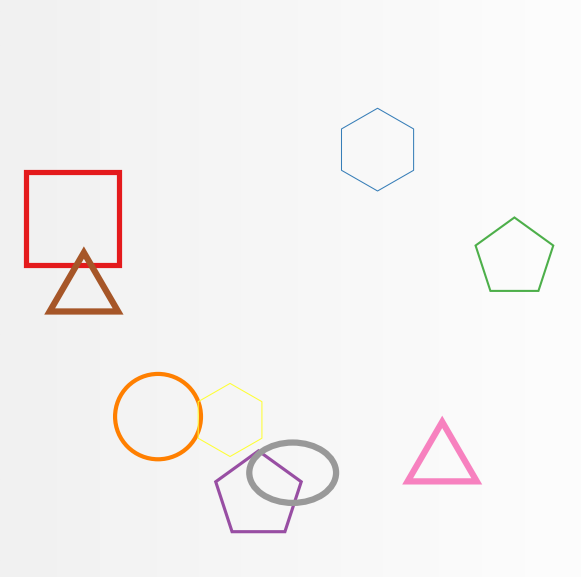[{"shape": "square", "thickness": 2.5, "radius": 0.4, "center": [0.124, 0.621]}, {"shape": "hexagon", "thickness": 0.5, "radius": 0.36, "center": [0.65, 0.74]}, {"shape": "pentagon", "thickness": 1, "radius": 0.35, "center": [0.885, 0.552]}, {"shape": "pentagon", "thickness": 1.5, "radius": 0.39, "center": [0.445, 0.141]}, {"shape": "circle", "thickness": 2, "radius": 0.37, "center": [0.272, 0.278]}, {"shape": "hexagon", "thickness": 0.5, "radius": 0.32, "center": [0.396, 0.272]}, {"shape": "triangle", "thickness": 3, "radius": 0.34, "center": [0.144, 0.494]}, {"shape": "triangle", "thickness": 3, "radius": 0.34, "center": [0.761, 0.2]}, {"shape": "oval", "thickness": 3, "radius": 0.37, "center": [0.504, 0.181]}]